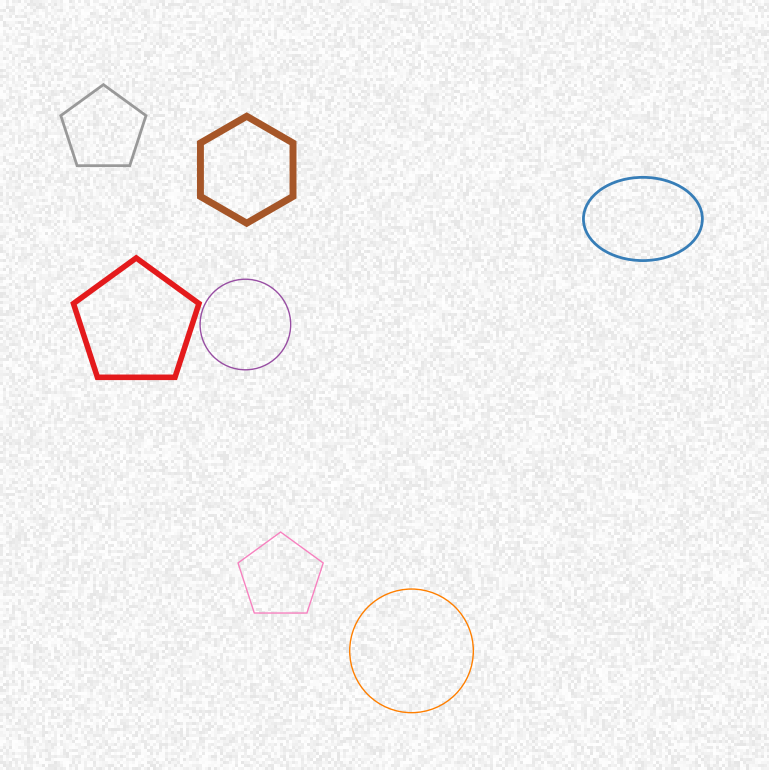[{"shape": "pentagon", "thickness": 2, "radius": 0.43, "center": [0.177, 0.579]}, {"shape": "oval", "thickness": 1, "radius": 0.39, "center": [0.835, 0.716]}, {"shape": "circle", "thickness": 0.5, "radius": 0.29, "center": [0.319, 0.579]}, {"shape": "circle", "thickness": 0.5, "radius": 0.4, "center": [0.534, 0.155]}, {"shape": "hexagon", "thickness": 2.5, "radius": 0.35, "center": [0.32, 0.78]}, {"shape": "pentagon", "thickness": 0.5, "radius": 0.29, "center": [0.364, 0.251]}, {"shape": "pentagon", "thickness": 1, "radius": 0.29, "center": [0.134, 0.832]}]